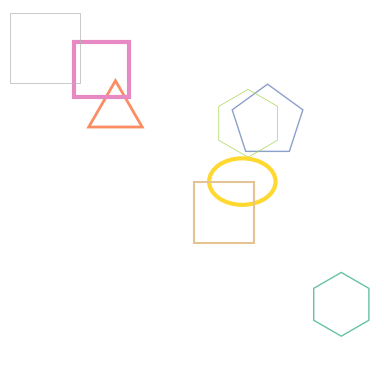[{"shape": "hexagon", "thickness": 1, "radius": 0.41, "center": [0.886, 0.21]}, {"shape": "triangle", "thickness": 2, "radius": 0.4, "center": [0.3, 0.71]}, {"shape": "pentagon", "thickness": 1, "radius": 0.48, "center": [0.695, 0.685]}, {"shape": "square", "thickness": 3, "radius": 0.35, "center": [0.264, 0.819]}, {"shape": "hexagon", "thickness": 0.5, "radius": 0.44, "center": [0.645, 0.68]}, {"shape": "oval", "thickness": 3, "radius": 0.43, "center": [0.629, 0.528]}, {"shape": "square", "thickness": 1.5, "radius": 0.39, "center": [0.582, 0.448]}, {"shape": "square", "thickness": 0.5, "radius": 0.46, "center": [0.116, 0.875]}]